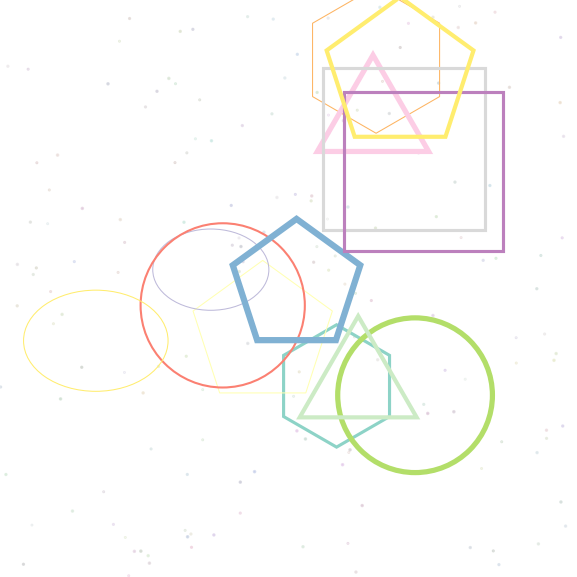[{"shape": "hexagon", "thickness": 1.5, "radius": 0.53, "center": [0.583, 0.331]}, {"shape": "pentagon", "thickness": 0.5, "radius": 0.63, "center": [0.455, 0.421]}, {"shape": "oval", "thickness": 0.5, "radius": 0.5, "center": [0.365, 0.532]}, {"shape": "circle", "thickness": 1, "radius": 0.71, "center": [0.386, 0.47]}, {"shape": "pentagon", "thickness": 3, "radius": 0.58, "center": [0.513, 0.504]}, {"shape": "hexagon", "thickness": 0.5, "radius": 0.64, "center": [0.651, 0.895]}, {"shape": "circle", "thickness": 2.5, "radius": 0.67, "center": [0.719, 0.315]}, {"shape": "triangle", "thickness": 2.5, "radius": 0.56, "center": [0.646, 0.792]}, {"shape": "square", "thickness": 1.5, "radius": 0.7, "center": [0.7, 0.74]}, {"shape": "square", "thickness": 1.5, "radius": 0.69, "center": [0.733, 0.702]}, {"shape": "triangle", "thickness": 2, "radius": 0.58, "center": [0.62, 0.335]}, {"shape": "pentagon", "thickness": 2, "radius": 0.67, "center": [0.693, 0.87]}, {"shape": "oval", "thickness": 0.5, "radius": 0.63, "center": [0.166, 0.409]}]